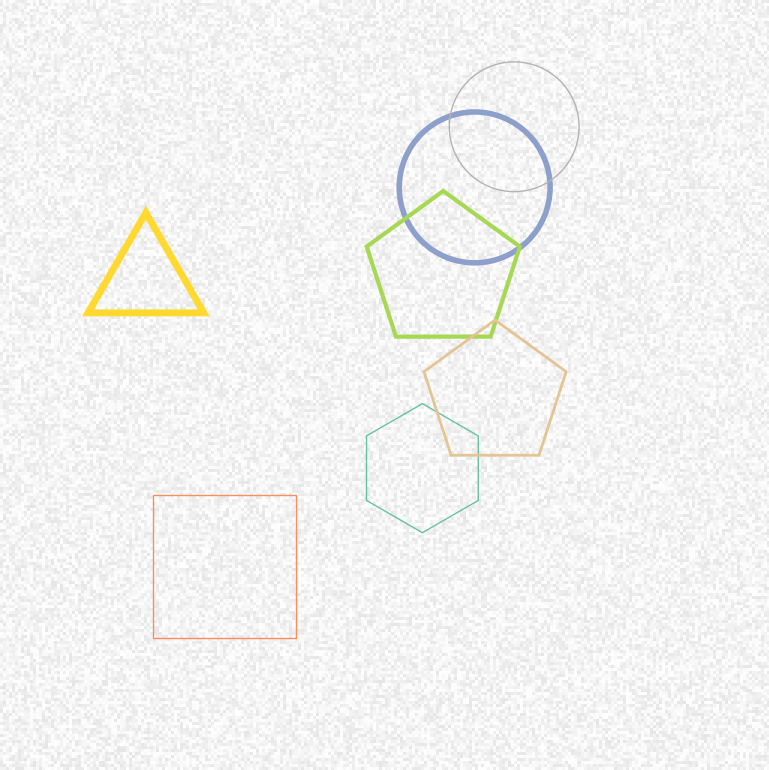[{"shape": "hexagon", "thickness": 0.5, "radius": 0.42, "center": [0.549, 0.392]}, {"shape": "square", "thickness": 0.5, "radius": 0.46, "center": [0.292, 0.264]}, {"shape": "circle", "thickness": 2, "radius": 0.49, "center": [0.616, 0.757]}, {"shape": "pentagon", "thickness": 1.5, "radius": 0.52, "center": [0.576, 0.647]}, {"shape": "triangle", "thickness": 2.5, "radius": 0.43, "center": [0.189, 0.637]}, {"shape": "pentagon", "thickness": 1, "radius": 0.49, "center": [0.643, 0.487]}, {"shape": "circle", "thickness": 0.5, "radius": 0.42, "center": [0.668, 0.835]}]